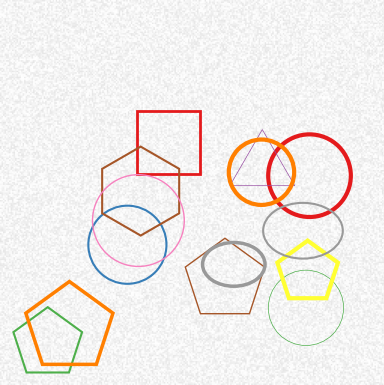[{"shape": "square", "thickness": 2, "radius": 0.41, "center": [0.437, 0.629]}, {"shape": "circle", "thickness": 3, "radius": 0.54, "center": [0.804, 0.544]}, {"shape": "circle", "thickness": 1.5, "radius": 0.51, "center": [0.331, 0.364]}, {"shape": "pentagon", "thickness": 1.5, "radius": 0.47, "center": [0.124, 0.108]}, {"shape": "circle", "thickness": 0.5, "radius": 0.49, "center": [0.795, 0.2]}, {"shape": "triangle", "thickness": 0.5, "radius": 0.49, "center": [0.681, 0.566]}, {"shape": "circle", "thickness": 3, "radius": 0.42, "center": [0.679, 0.553]}, {"shape": "pentagon", "thickness": 2.5, "radius": 0.59, "center": [0.18, 0.15]}, {"shape": "pentagon", "thickness": 3, "radius": 0.41, "center": [0.799, 0.292]}, {"shape": "hexagon", "thickness": 1.5, "radius": 0.58, "center": [0.365, 0.504]}, {"shape": "pentagon", "thickness": 1, "radius": 0.54, "center": [0.584, 0.273]}, {"shape": "circle", "thickness": 1, "radius": 0.6, "center": [0.359, 0.427]}, {"shape": "oval", "thickness": 2.5, "radius": 0.41, "center": [0.607, 0.313]}, {"shape": "oval", "thickness": 1.5, "radius": 0.52, "center": [0.787, 0.401]}]